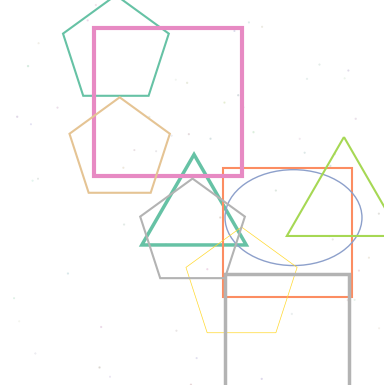[{"shape": "triangle", "thickness": 2.5, "radius": 0.78, "center": [0.504, 0.442]}, {"shape": "pentagon", "thickness": 1.5, "radius": 0.72, "center": [0.301, 0.868]}, {"shape": "square", "thickness": 1.5, "radius": 0.83, "center": [0.747, 0.396]}, {"shape": "oval", "thickness": 1, "radius": 0.89, "center": [0.762, 0.435]}, {"shape": "square", "thickness": 3, "radius": 0.96, "center": [0.436, 0.736]}, {"shape": "triangle", "thickness": 1.5, "radius": 0.86, "center": [0.893, 0.473]}, {"shape": "pentagon", "thickness": 0.5, "radius": 0.76, "center": [0.627, 0.259]}, {"shape": "pentagon", "thickness": 1.5, "radius": 0.69, "center": [0.311, 0.61]}, {"shape": "pentagon", "thickness": 1.5, "radius": 0.71, "center": [0.5, 0.393]}, {"shape": "square", "thickness": 2.5, "radius": 0.81, "center": [0.746, 0.128]}]